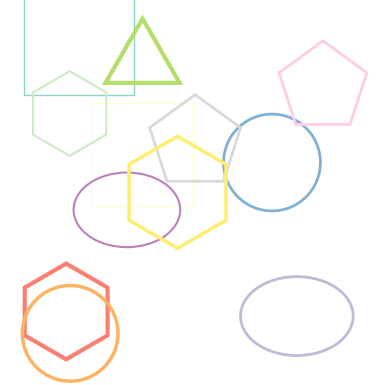[{"shape": "square", "thickness": 1, "radius": 0.72, "center": [0.205, 0.895]}, {"shape": "square", "thickness": 0.5, "radius": 0.67, "center": [0.37, 0.599]}, {"shape": "oval", "thickness": 2, "radius": 0.73, "center": [0.771, 0.179]}, {"shape": "hexagon", "thickness": 3, "radius": 0.62, "center": [0.172, 0.191]}, {"shape": "circle", "thickness": 2, "radius": 0.63, "center": [0.706, 0.578]}, {"shape": "circle", "thickness": 2.5, "radius": 0.62, "center": [0.182, 0.134]}, {"shape": "triangle", "thickness": 3, "radius": 0.56, "center": [0.37, 0.84]}, {"shape": "pentagon", "thickness": 2, "radius": 0.6, "center": [0.839, 0.774]}, {"shape": "pentagon", "thickness": 2, "radius": 0.62, "center": [0.507, 0.63]}, {"shape": "oval", "thickness": 1.5, "radius": 0.69, "center": [0.33, 0.455]}, {"shape": "hexagon", "thickness": 1.5, "radius": 0.55, "center": [0.181, 0.705]}, {"shape": "hexagon", "thickness": 2.5, "radius": 0.73, "center": [0.461, 0.5]}]